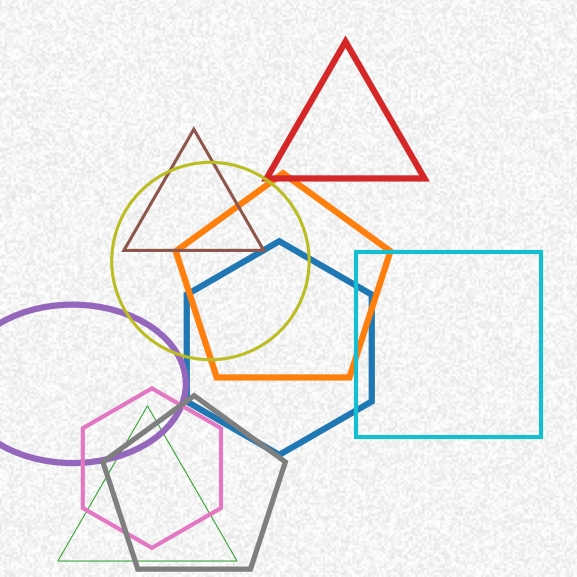[{"shape": "hexagon", "thickness": 3, "radius": 0.92, "center": [0.484, 0.396]}, {"shape": "pentagon", "thickness": 3, "radius": 0.98, "center": [0.49, 0.504]}, {"shape": "triangle", "thickness": 0.5, "radius": 0.9, "center": [0.255, 0.117]}, {"shape": "triangle", "thickness": 3, "radius": 0.79, "center": [0.598, 0.769]}, {"shape": "oval", "thickness": 3, "radius": 0.98, "center": [0.126, 0.334]}, {"shape": "triangle", "thickness": 1.5, "radius": 0.7, "center": [0.336, 0.635]}, {"shape": "hexagon", "thickness": 2, "radius": 0.69, "center": [0.263, 0.189]}, {"shape": "pentagon", "thickness": 2.5, "radius": 0.83, "center": [0.336, 0.148]}, {"shape": "circle", "thickness": 1.5, "radius": 0.85, "center": [0.364, 0.547]}, {"shape": "square", "thickness": 2, "radius": 0.8, "center": [0.776, 0.402]}]